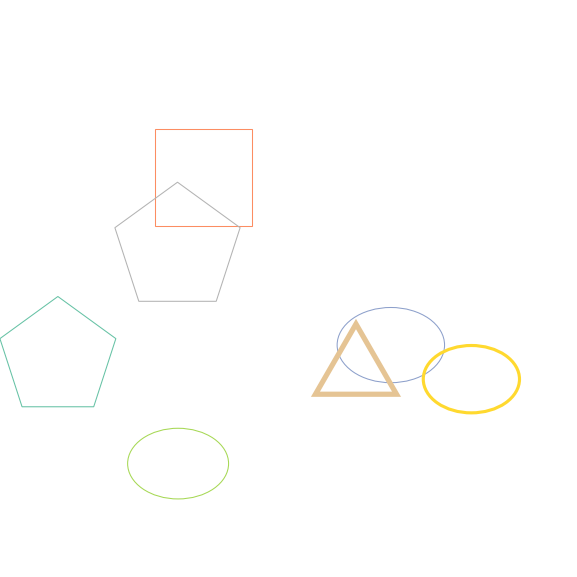[{"shape": "pentagon", "thickness": 0.5, "radius": 0.53, "center": [0.1, 0.38]}, {"shape": "square", "thickness": 0.5, "radius": 0.42, "center": [0.352, 0.692]}, {"shape": "oval", "thickness": 0.5, "radius": 0.47, "center": [0.677, 0.402]}, {"shape": "oval", "thickness": 0.5, "radius": 0.44, "center": [0.308, 0.196]}, {"shape": "oval", "thickness": 1.5, "radius": 0.42, "center": [0.816, 0.343]}, {"shape": "triangle", "thickness": 2.5, "radius": 0.41, "center": [0.616, 0.357]}, {"shape": "pentagon", "thickness": 0.5, "radius": 0.57, "center": [0.307, 0.57]}]